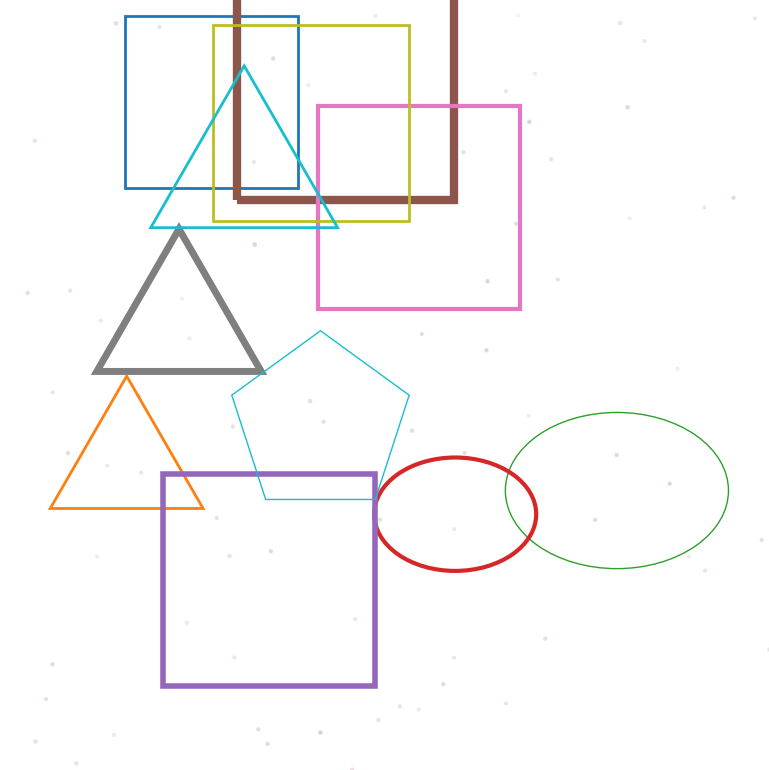[{"shape": "square", "thickness": 1, "radius": 0.56, "center": [0.275, 0.867]}, {"shape": "triangle", "thickness": 1, "radius": 0.57, "center": [0.164, 0.397]}, {"shape": "oval", "thickness": 0.5, "radius": 0.72, "center": [0.801, 0.363]}, {"shape": "oval", "thickness": 1.5, "radius": 0.53, "center": [0.591, 0.332]}, {"shape": "square", "thickness": 2, "radius": 0.69, "center": [0.349, 0.247]}, {"shape": "square", "thickness": 3, "radius": 0.7, "center": [0.449, 0.881]}, {"shape": "square", "thickness": 1.5, "radius": 0.66, "center": [0.544, 0.73]}, {"shape": "triangle", "thickness": 2.5, "radius": 0.62, "center": [0.232, 0.579]}, {"shape": "square", "thickness": 1, "radius": 0.64, "center": [0.404, 0.84]}, {"shape": "pentagon", "thickness": 0.5, "radius": 0.61, "center": [0.416, 0.449]}, {"shape": "triangle", "thickness": 1, "radius": 0.7, "center": [0.317, 0.774]}]